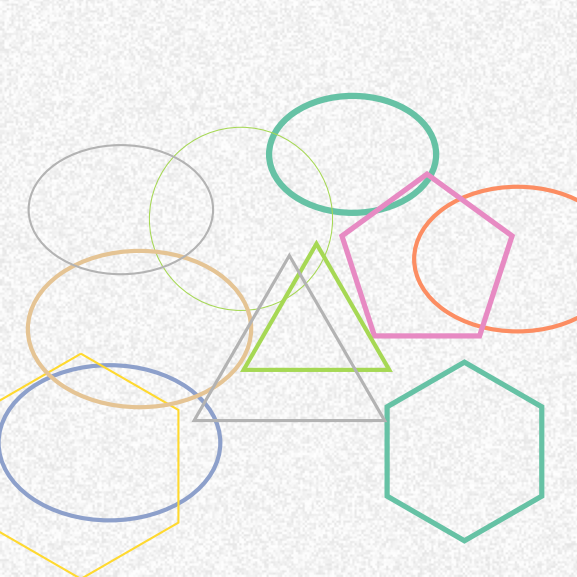[{"shape": "hexagon", "thickness": 2.5, "radius": 0.77, "center": [0.804, 0.217]}, {"shape": "oval", "thickness": 3, "radius": 0.72, "center": [0.611, 0.732]}, {"shape": "oval", "thickness": 2, "radius": 0.89, "center": [0.896, 0.55]}, {"shape": "oval", "thickness": 2, "radius": 0.96, "center": [0.19, 0.232]}, {"shape": "pentagon", "thickness": 2.5, "radius": 0.77, "center": [0.739, 0.543]}, {"shape": "circle", "thickness": 0.5, "radius": 0.79, "center": [0.417, 0.62]}, {"shape": "triangle", "thickness": 2, "radius": 0.73, "center": [0.548, 0.431]}, {"shape": "hexagon", "thickness": 1, "radius": 0.98, "center": [0.14, 0.192]}, {"shape": "oval", "thickness": 2, "radius": 0.97, "center": [0.242, 0.429]}, {"shape": "oval", "thickness": 1, "radius": 0.8, "center": [0.209, 0.636]}, {"shape": "triangle", "thickness": 1.5, "radius": 0.95, "center": [0.501, 0.366]}]